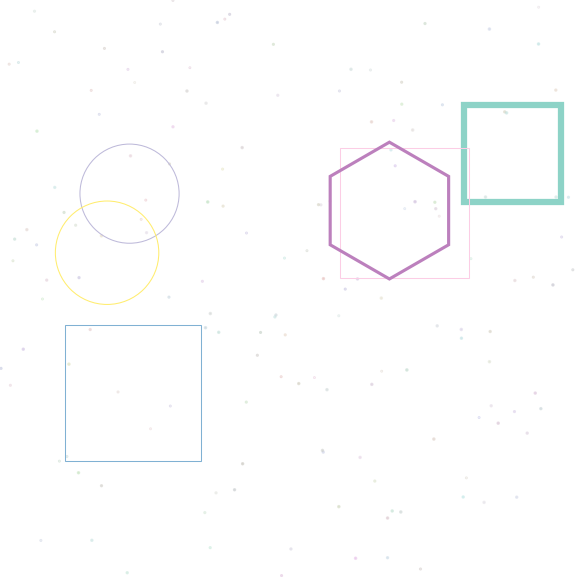[{"shape": "square", "thickness": 3, "radius": 0.42, "center": [0.887, 0.733]}, {"shape": "circle", "thickness": 0.5, "radius": 0.43, "center": [0.224, 0.664]}, {"shape": "square", "thickness": 0.5, "radius": 0.59, "center": [0.23, 0.319]}, {"shape": "square", "thickness": 0.5, "radius": 0.56, "center": [0.7, 0.63]}, {"shape": "hexagon", "thickness": 1.5, "radius": 0.59, "center": [0.674, 0.635]}, {"shape": "circle", "thickness": 0.5, "radius": 0.45, "center": [0.185, 0.561]}]